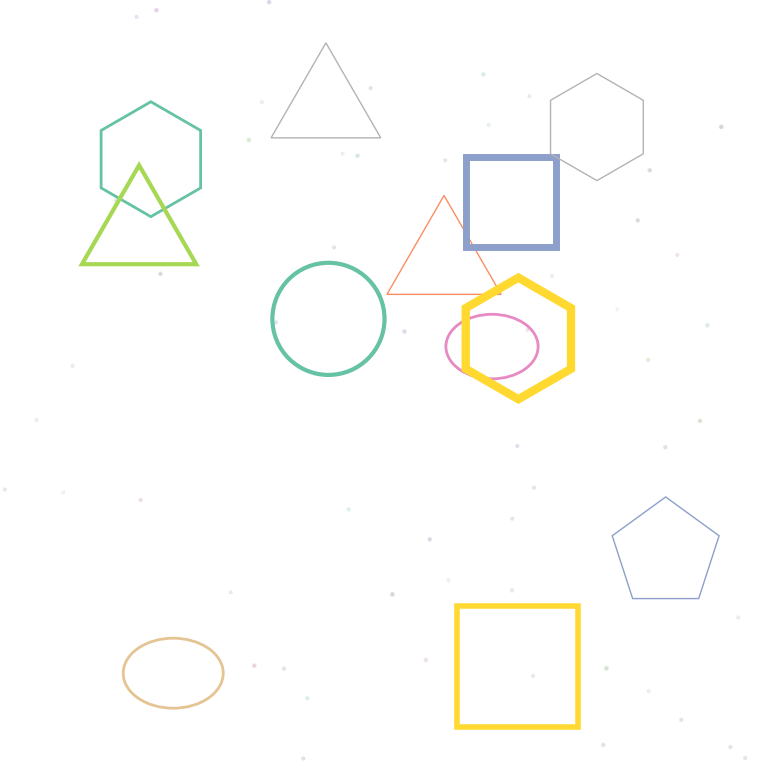[{"shape": "hexagon", "thickness": 1, "radius": 0.37, "center": [0.196, 0.793]}, {"shape": "circle", "thickness": 1.5, "radius": 0.36, "center": [0.427, 0.586]}, {"shape": "triangle", "thickness": 0.5, "radius": 0.43, "center": [0.577, 0.661]}, {"shape": "square", "thickness": 2.5, "radius": 0.29, "center": [0.664, 0.737]}, {"shape": "pentagon", "thickness": 0.5, "radius": 0.36, "center": [0.864, 0.282]}, {"shape": "oval", "thickness": 1, "radius": 0.3, "center": [0.639, 0.55]}, {"shape": "triangle", "thickness": 1.5, "radius": 0.43, "center": [0.181, 0.7]}, {"shape": "square", "thickness": 2, "radius": 0.39, "center": [0.672, 0.135]}, {"shape": "hexagon", "thickness": 3, "radius": 0.39, "center": [0.673, 0.56]}, {"shape": "oval", "thickness": 1, "radius": 0.32, "center": [0.225, 0.126]}, {"shape": "triangle", "thickness": 0.5, "radius": 0.41, "center": [0.423, 0.862]}, {"shape": "hexagon", "thickness": 0.5, "radius": 0.35, "center": [0.775, 0.835]}]